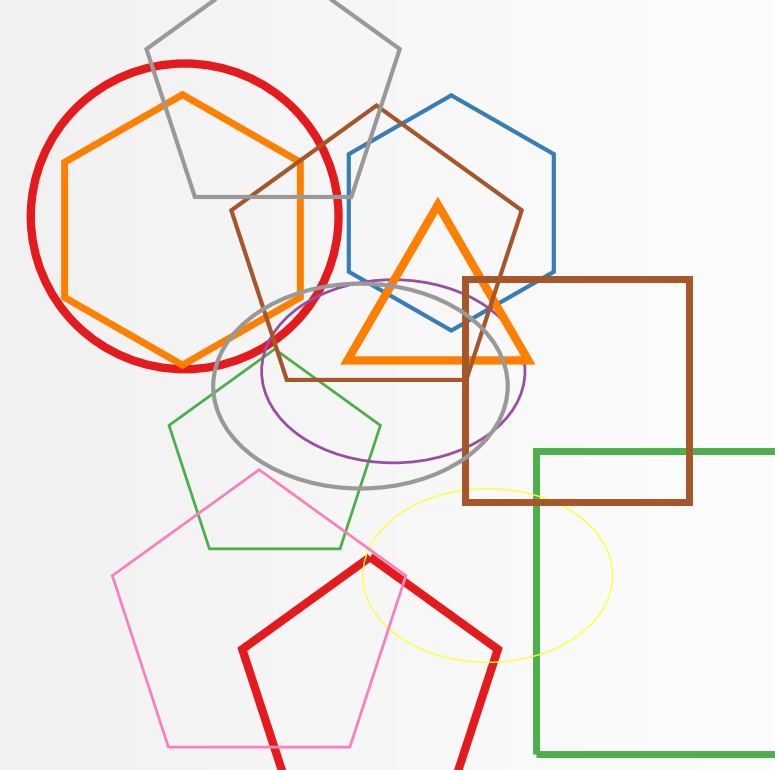[{"shape": "circle", "thickness": 3, "radius": 0.99, "center": [0.238, 0.719]}, {"shape": "pentagon", "thickness": 3, "radius": 0.87, "center": [0.478, 0.103]}, {"shape": "hexagon", "thickness": 1.5, "radius": 0.76, "center": [0.582, 0.723]}, {"shape": "square", "thickness": 2.5, "radius": 0.99, "center": [0.889, 0.217]}, {"shape": "pentagon", "thickness": 1, "radius": 0.72, "center": [0.354, 0.403]}, {"shape": "oval", "thickness": 1, "radius": 0.85, "center": [0.507, 0.518]}, {"shape": "hexagon", "thickness": 2.5, "radius": 0.88, "center": [0.235, 0.701]}, {"shape": "triangle", "thickness": 3, "radius": 0.67, "center": [0.565, 0.599]}, {"shape": "oval", "thickness": 0.5, "radius": 0.81, "center": [0.629, 0.253]}, {"shape": "square", "thickness": 2.5, "radius": 0.72, "center": [0.744, 0.493]}, {"shape": "pentagon", "thickness": 1.5, "radius": 0.98, "center": [0.486, 0.666]}, {"shape": "pentagon", "thickness": 1, "radius": 1.0, "center": [0.334, 0.191]}, {"shape": "pentagon", "thickness": 1.5, "radius": 0.86, "center": [0.352, 0.883]}, {"shape": "oval", "thickness": 1.5, "radius": 0.95, "center": [0.465, 0.499]}]